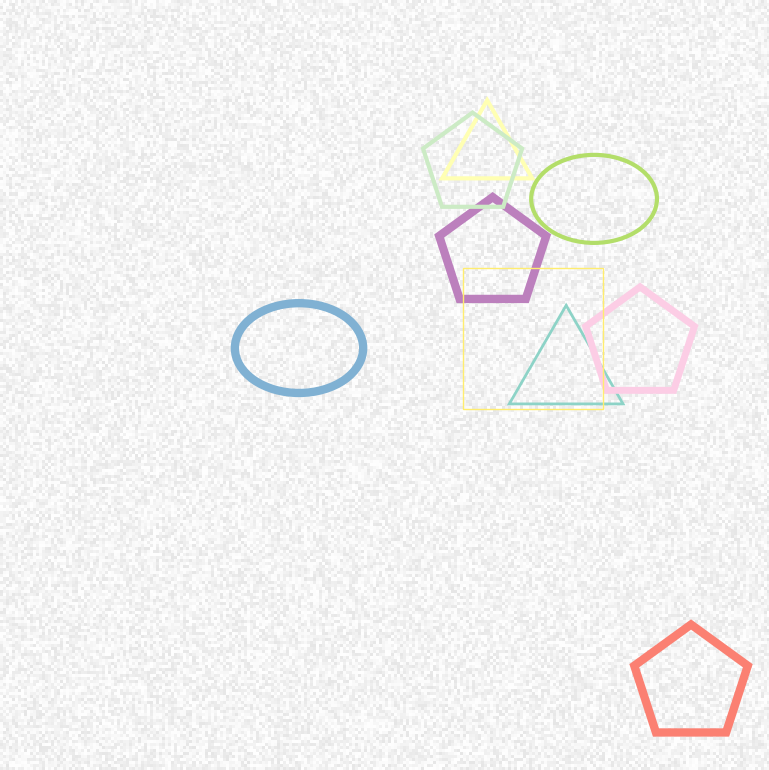[{"shape": "triangle", "thickness": 1, "radius": 0.43, "center": [0.735, 0.518]}, {"shape": "triangle", "thickness": 1.5, "radius": 0.34, "center": [0.633, 0.802]}, {"shape": "pentagon", "thickness": 3, "radius": 0.39, "center": [0.897, 0.111]}, {"shape": "oval", "thickness": 3, "radius": 0.42, "center": [0.388, 0.548]}, {"shape": "oval", "thickness": 1.5, "radius": 0.41, "center": [0.772, 0.742]}, {"shape": "pentagon", "thickness": 2.5, "radius": 0.37, "center": [0.831, 0.553]}, {"shape": "pentagon", "thickness": 3, "radius": 0.37, "center": [0.64, 0.671]}, {"shape": "pentagon", "thickness": 1.5, "radius": 0.34, "center": [0.614, 0.786]}, {"shape": "square", "thickness": 0.5, "radius": 0.46, "center": [0.692, 0.56]}]